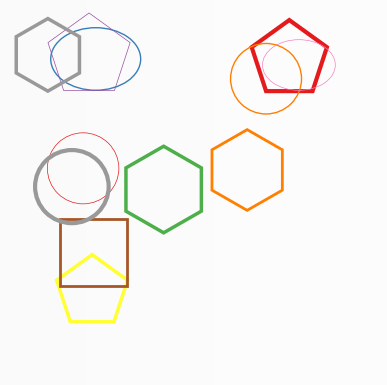[{"shape": "circle", "thickness": 0.5, "radius": 0.46, "center": [0.214, 0.563]}, {"shape": "pentagon", "thickness": 3, "radius": 0.51, "center": [0.747, 0.846]}, {"shape": "oval", "thickness": 1, "radius": 0.58, "center": [0.247, 0.847]}, {"shape": "hexagon", "thickness": 2.5, "radius": 0.56, "center": [0.422, 0.508]}, {"shape": "pentagon", "thickness": 0.5, "radius": 0.56, "center": [0.23, 0.855]}, {"shape": "hexagon", "thickness": 2, "radius": 0.52, "center": [0.638, 0.558]}, {"shape": "circle", "thickness": 1, "radius": 0.46, "center": [0.687, 0.796]}, {"shape": "pentagon", "thickness": 2.5, "radius": 0.48, "center": [0.238, 0.242]}, {"shape": "square", "thickness": 2, "radius": 0.43, "center": [0.242, 0.344]}, {"shape": "oval", "thickness": 0.5, "radius": 0.47, "center": [0.771, 0.831]}, {"shape": "hexagon", "thickness": 2.5, "radius": 0.47, "center": [0.123, 0.858]}, {"shape": "circle", "thickness": 3, "radius": 0.47, "center": [0.185, 0.515]}]